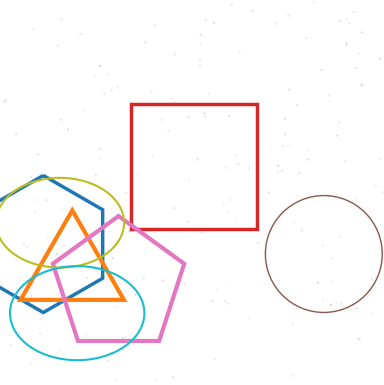[{"shape": "hexagon", "thickness": 2.5, "radius": 0.89, "center": [0.112, 0.366]}, {"shape": "triangle", "thickness": 3, "radius": 0.77, "center": [0.188, 0.299]}, {"shape": "square", "thickness": 2.5, "radius": 0.82, "center": [0.504, 0.567]}, {"shape": "circle", "thickness": 1, "radius": 0.76, "center": [0.841, 0.34]}, {"shape": "pentagon", "thickness": 3, "radius": 0.9, "center": [0.308, 0.26]}, {"shape": "oval", "thickness": 1.5, "radius": 0.83, "center": [0.156, 0.421]}, {"shape": "oval", "thickness": 1.5, "radius": 0.87, "center": [0.2, 0.187]}]